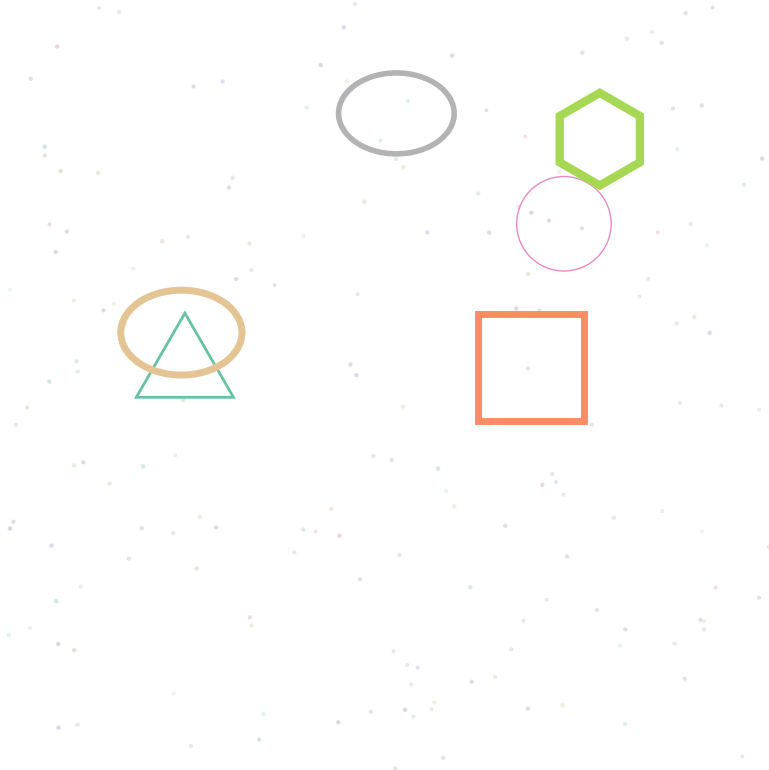[{"shape": "triangle", "thickness": 1, "radius": 0.36, "center": [0.24, 0.52]}, {"shape": "square", "thickness": 2.5, "radius": 0.34, "center": [0.69, 0.523]}, {"shape": "circle", "thickness": 0.5, "radius": 0.31, "center": [0.732, 0.709]}, {"shape": "hexagon", "thickness": 3, "radius": 0.3, "center": [0.779, 0.819]}, {"shape": "oval", "thickness": 2.5, "radius": 0.39, "center": [0.236, 0.568]}, {"shape": "oval", "thickness": 2, "radius": 0.38, "center": [0.515, 0.853]}]